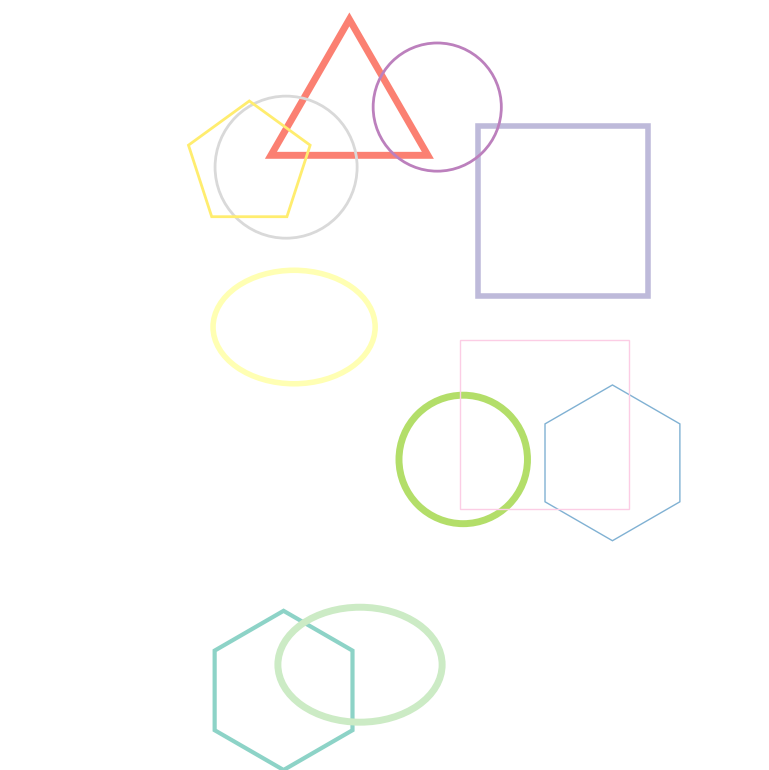[{"shape": "hexagon", "thickness": 1.5, "radius": 0.52, "center": [0.368, 0.103]}, {"shape": "oval", "thickness": 2, "radius": 0.53, "center": [0.382, 0.575]}, {"shape": "square", "thickness": 2, "radius": 0.55, "center": [0.731, 0.726]}, {"shape": "triangle", "thickness": 2.5, "radius": 0.59, "center": [0.454, 0.857]}, {"shape": "hexagon", "thickness": 0.5, "radius": 0.51, "center": [0.795, 0.399]}, {"shape": "circle", "thickness": 2.5, "radius": 0.42, "center": [0.602, 0.403]}, {"shape": "square", "thickness": 0.5, "radius": 0.55, "center": [0.707, 0.449]}, {"shape": "circle", "thickness": 1, "radius": 0.46, "center": [0.372, 0.783]}, {"shape": "circle", "thickness": 1, "radius": 0.42, "center": [0.568, 0.861]}, {"shape": "oval", "thickness": 2.5, "radius": 0.53, "center": [0.468, 0.137]}, {"shape": "pentagon", "thickness": 1, "radius": 0.42, "center": [0.324, 0.786]}]